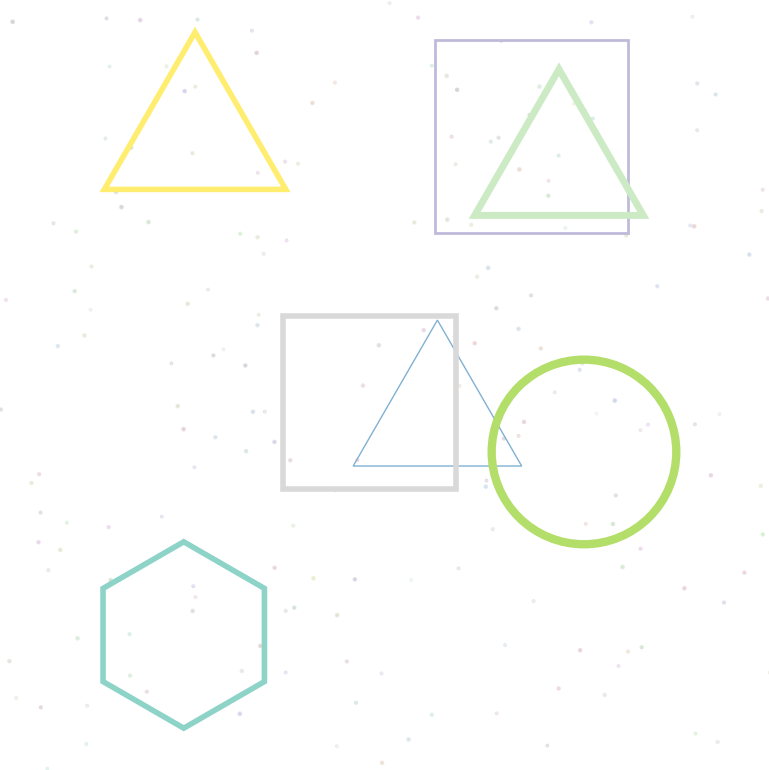[{"shape": "hexagon", "thickness": 2, "radius": 0.61, "center": [0.239, 0.175]}, {"shape": "square", "thickness": 1, "radius": 0.63, "center": [0.69, 0.822]}, {"shape": "triangle", "thickness": 0.5, "radius": 0.63, "center": [0.568, 0.458]}, {"shape": "circle", "thickness": 3, "radius": 0.6, "center": [0.758, 0.413]}, {"shape": "square", "thickness": 2, "radius": 0.56, "center": [0.479, 0.478]}, {"shape": "triangle", "thickness": 2.5, "radius": 0.63, "center": [0.726, 0.784]}, {"shape": "triangle", "thickness": 2, "radius": 0.68, "center": [0.253, 0.822]}]